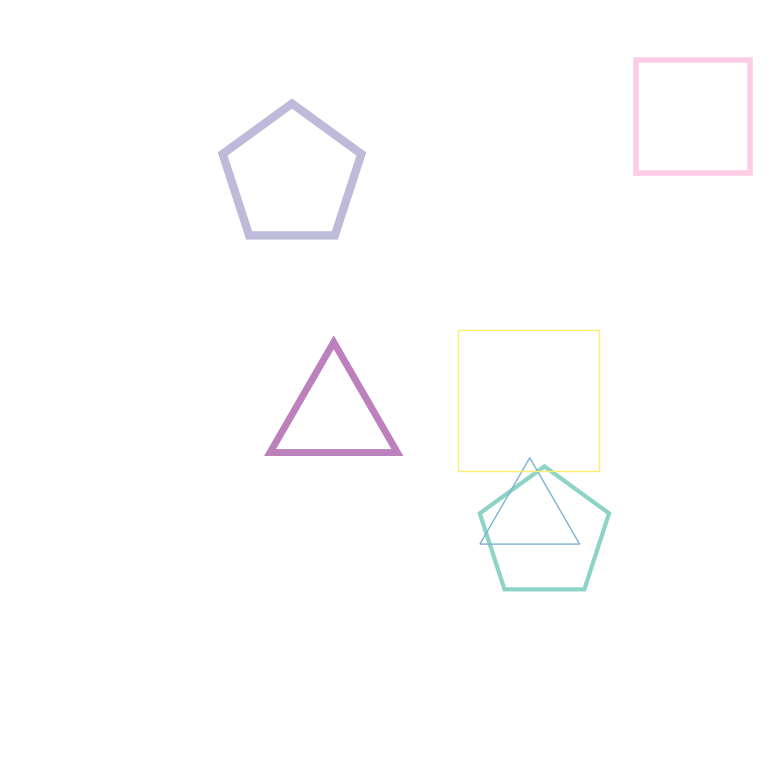[{"shape": "pentagon", "thickness": 1.5, "radius": 0.44, "center": [0.707, 0.306]}, {"shape": "pentagon", "thickness": 3, "radius": 0.47, "center": [0.379, 0.771]}, {"shape": "triangle", "thickness": 0.5, "radius": 0.37, "center": [0.688, 0.331]}, {"shape": "square", "thickness": 2, "radius": 0.37, "center": [0.9, 0.849]}, {"shape": "triangle", "thickness": 2.5, "radius": 0.48, "center": [0.433, 0.46]}, {"shape": "square", "thickness": 0.5, "radius": 0.46, "center": [0.686, 0.48]}]